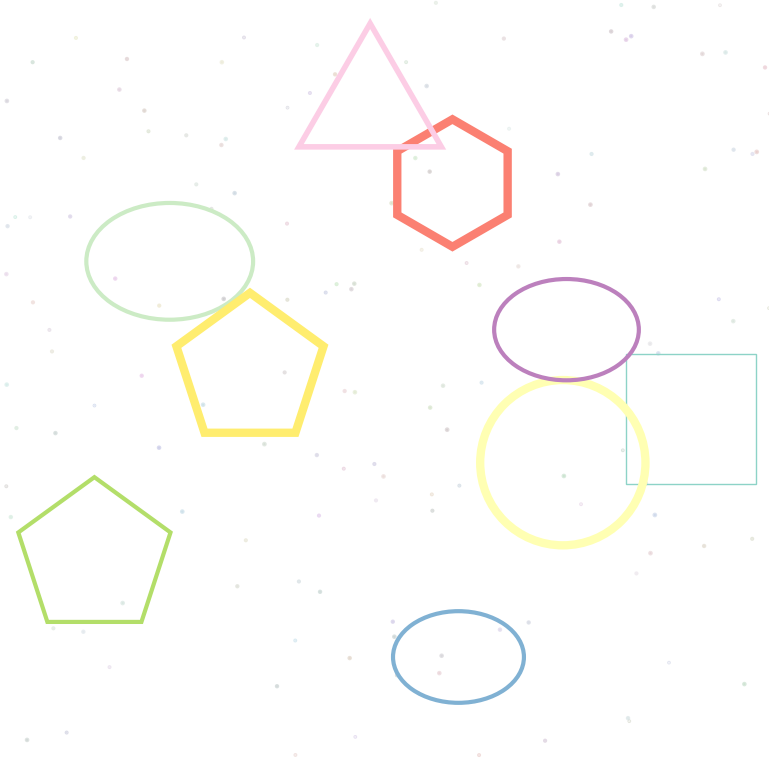[{"shape": "square", "thickness": 0.5, "radius": 0.42, "center": [0.897, 0.456]}, {"shape": "circle", "thickness": 3, "radius": 0.54, "center": [0.731, 0.399]}, {"shape": "hexagon", "thickness": 3, "radius": 0.41, "center": [0.588, 0.762]}, {"shape": "oval", "thickness": 1.5, "radius": 0.43, "center": [0.595, 0.147]}, {"shape": "pentagon", "thickness": 1.5, "radius": 0.52, "center": [0.123, 0.276]}, {"shape": "triangle", "thickness": 2, "radius": 0.53, "center": [0.481, 0.863]}, {"shape": "oval", "thickness": 1.5, "radius": 0.47, "center": [0.736, 0.572]}, {"shape": "oval", "thickness": 1.5, "radius": 0.54, "center": [0.22, 0.661]}, {"shape": "pentagon", "thickness": 3, "radius": 0.5, "center": [0.325, 0.519]}]